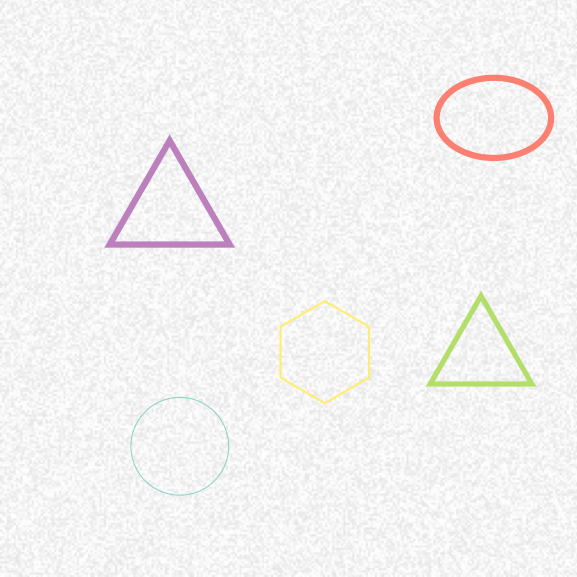[{"shape": "circle", "thickness": 0.5, "radius": 0.42, "center": [0.311, 0.226]}, {"shape": "oval", "thickness": 3, "radius": 0.5, "center": [0.855, 0.795]}, {"shape": "triangle", "thickness": 2.5, "radius": 0.51, "center": [0.833, 0.385]}, {"shape": "triangle", "thickness": 3, "radius": 0.6, "center": [0.294, 0.636]}, {"shape": "hexagon", "thickness": 1, "radius": 0.44, "center": [0.562, 0.389]}]